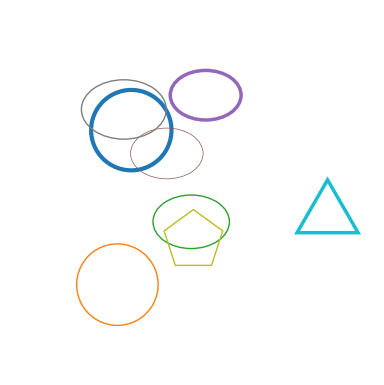[{"shape": "circle", "thickness": 3, "radius": 0.52, "center": [0.341, 0.662]}, {"shape": "circle", "thickness": 1, "radius": 0.53, "center": [0.305, 0.261]}, {"shape": "oval", "thickness": 1, "radius": 0.5, "center": [0.497, 0.424]}, {"shape": "oval", "thickness": 2.5, "radius": 0.46, "center": [0.534, 0.753]}, {"shape": "oval", "thickness": 0.5, "radius": 0.47, "center": [0.433, 0.601]}, {"shape": "oval", "thickness": 1, "radius": 0.55, "center": [0.322, 0.716]}, {"shape": "pentagon", "thickness": 1, "radius": 0.4, "center": [0.502, 0.376]}, {"shape": "triangle", "thickness": 2.5, "radius": 0.46, "center": [0.851, 0.441]}]